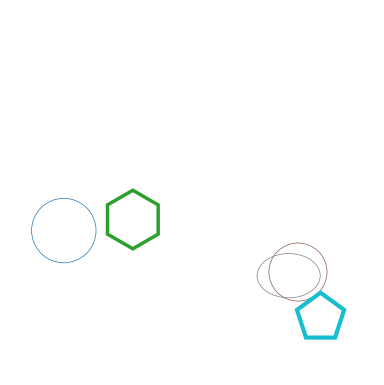[{"shape": "circle", "thickness": 0.5, "radius": 0.42, "center": [0.166, 0.401]}, {"shape": "hexagon", "thickness": 2.5, "radius": 0.38, "center": [0.345, 0.43]}, {"shape": "circle", "thickness": 0.5, "radius": 0.38, "center": [0.774, 0.293]}, {"shape": "oval", "thickness": 0.5, "radius": 0.41, "center": [0.75, 0.284]}, {"shape": "pentagon", "thickness": 3, "radius": 0.32, "center": [0.833, 0.175]}]